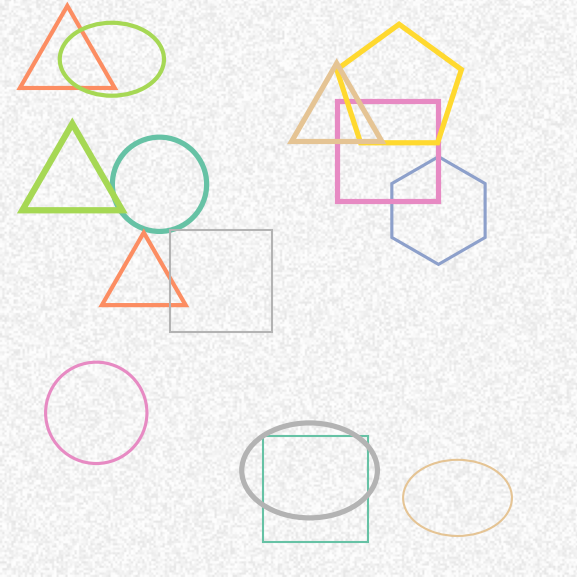[{"shape": "square", "thickness": 1, "radius": 0.46, "center": [0.547, 0.152]}, {"shape": "circle", "thickness": 2.5, "radius": 0.41, "center": [0.276, 0.68]}, {"shape": "triangle", "thickness": 2, "radius": 0.42, "center": [0.249, 0.513]}, {"shape": "triangle", "thickness": 2, "radius": 0.47, "center": [0.117, 0.894]}, {"shape": "hexagon", "thickness": 1.5, "radius": 0.47, "center": [0.759, 0.635]}, {"shape": "circle", "thickness": 1.5, "radius": 0.44, "center": [0.167, 0.284]}, {"shape": "square", "thickness": 2.5, "radius": 0.44, "center": [0.671, 0.738]}, {"shape": "oval", "thickness": 2, "radius": 0.45, "center": [0.194, 0.897]}, {"shape": "triangle", "thickness": 3, "radius": 0.5, "center": [0.125, 0.685]}, {"shape": "pentagon", "thickness": 2.5, "radius": 0.57, "center": [0.691, 0.844]}, {"shape": "oval", "thickness": 1, "radius": 0.47, "center": [0.792, 0.137]}, {"shape": "triangle", "thickness": 2.5, "radius": 0.45, "center": [0.583, 0.799]}, {"shape": "oval", "thickness": 2.5, "radius": 0.59, "center": [0.536, 0.185]}, {"shape": "square", "thickness": 1, "radius": 0.44, "center": [0.383, 0.513]}]